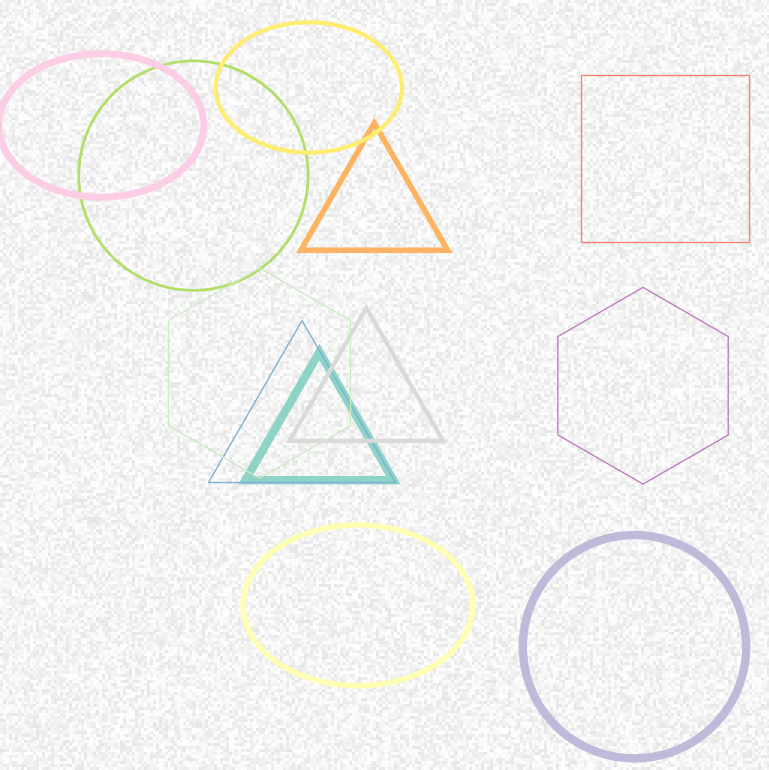[{"shape": "triangle", "thickness": 3, "radius": 0.55, "center": [0.415, 0.432]}, {"shape": "oval", "thickness": 2, "radius": 0.75, "center": [0.465, 0.214]}, {"shape": "circle", "thickness": 3, "radius": 0.73, "center": [0.824, 0.16]}, {"shape": "square", "thickness": 0.5, "radius": 0.54, "center": [0.864, 0.794]}, {"shape": "triangle", "thickness": 0.5, "radius": 0.7, "center": [0.392, 0.443]}, {"shape": "triangle", "thickness": 2, "radius": 0.55, "center": [0.486, 0.73]}, {"shape": "circle", "thickness": 1, "radius": 0.75, "center": [0.251, 0.772]}, {"shape": "oval", "thickness": 2.5, "radius": 0.67, "center": [0.132, 0.837]}, {"shape": "triangle", "thickness": 1.5, "radius": 0.58, "center": [0.476, 0.485]}, {"shape": "hexagon", "thickness": 0.5, "radius": 0.64, "center": [0.835, 0.499]}, {"shape": "hexagon", "thickness": 0.5, "radius": 0.68, "center": [0.337, 0.515]}, {"shape": "oval", "thickness": 1.5, "radius": 0.6, "center": [0.401, 0.886]}]